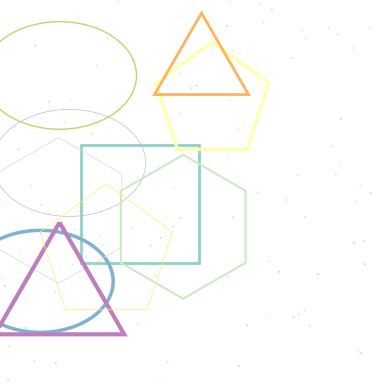[{"shape": "square", "thickness": 2, "radius": 0.77, "center": [0.363, 0.469]}, {"shape": "pentagon", "thickness": 2.5, "radius": 0.77, "center": [0.552, 0.737]}, {"shape": "oval", "thickness": 0.5, "radius": 0.99, "center": [0.18, 0.577]}, {"shape": "oval", "thickness": 2.5, "radius": 0.95, "center": [0.105, 0.269]}, {"shape": "triangle", "thickness": 2, "radius": 0.71, "center": [0.523, 0.825]}, {"shape": "oval", "thickness": 1, "radius": 1.0, "center": [0.155, 0.804]}, {"shape": "hexagon", "thickness": 0.5, "radius": 0.95, "center": [0.152, 0.453]}, {"shape": "triangle", "thickness": 3, "radius": 0.97, "center": [0.155, 0.229]}, {"shape": "hexagon", "thickness": 1.5, "radius": 0.93, "center": [0.476, 0.411]}, {"shape": "pentagon", "thickness": 0.5, "radius": 0.9, "center": [0.276, 0.342]}]